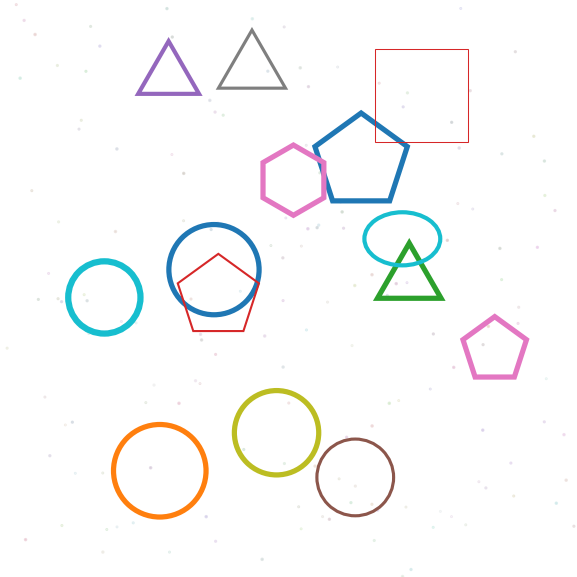[{"shape": "circle", "thickness": 2.5, "radius": 0.39, "center": [0.371, 0.532]}, {"shape": "pentagon", "thickness": 2.5, "radius": 0.42, "center": [0.625, 0.719]}, {"shape": "circle", "thickness": 2.5, "radius": 0.4, "center": [0.277, 0.184]}, {"shape": "triangle", "thickness": 2.5, "radius": 0.32, "center": [0.709, 0.514]}, {"shape": "pentagon", "thickness": 1, "radius": 0.37, "center": [0.378, 0.486]}, {"shape": "square", "thickness": 0.5, "radius": 0.4, "center": [0.73, 0.833]}, {"shape": "triangle", "thickness": 2, "radius": 0.3, "center": [0.292, 0.867]}, {"shape": "circle", "thickness": 1.5, "radius": 0.33, "center": [0.615, 0.172]}, {"shape": "hexagon", "thickness": 2.5, "radius": 0.3, "center": [0.508, 0.687]}, {"shape": "pentagon", "thickness": 2.5, "radius": 0.29, "center": [0.857, 0.393]}, {"shape": "triangle", "thickness": 1.5, "radius": 0.34, "center": [0.436, 0.88]}, {"shape": "circle", "thickness": 2.5, "radius": 0.37, "center": [0.479, 0.25]}, {"shape": "circle", "thickness": 3, "radius": 0.31, "center": [0.181, 0.484]}, {"shape": "oval", "thickness": 2, "radius": 0.33, "center": [0.697, 0.586]}]